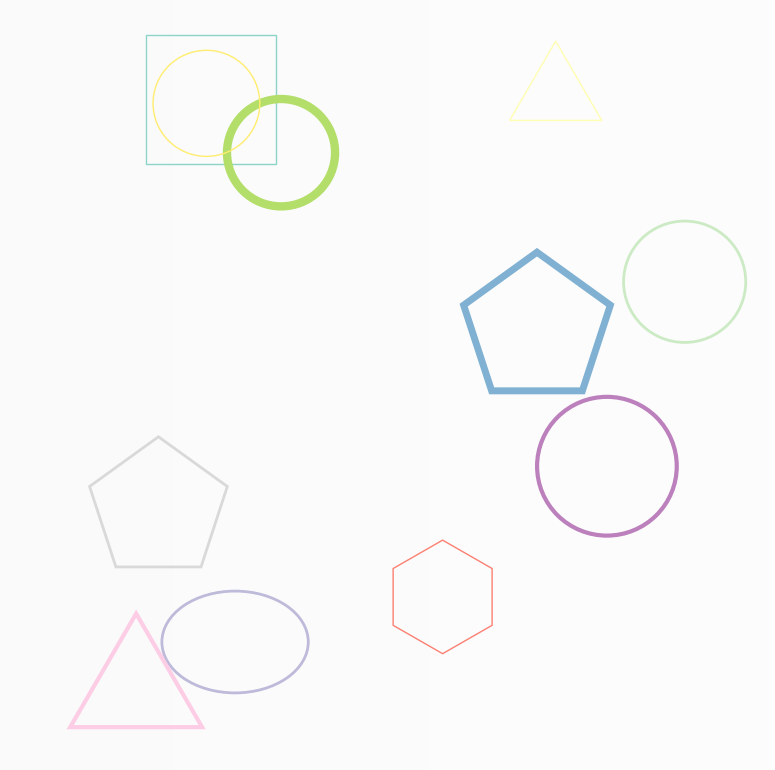[{"shape": "square", "thickness": 0.5, "radius": 0.42, "center": [0.273, 0.871]}, {"shape": "triangle", "thickness": 0.5, "radius": 0.34, "center": [0.717, 0.878]}, {"shape": "oval", "thickness": 1, "radius": 0.47, "center": [0.303, 0.166]}, {"shape": "hexagon", "thickness": 0.5, "radius": 0.37, "center": [0.571, 0.225]}, {"shape": "pentagon", "thickness": 2.5, "radius": 0.5, "center": [0.693, 0.573]}, {"shape": "circle", "thickness": 3, "radius": 0.35, "center": [0.363, 0.802]}, {"shape": "triangle", "thickness": 1.5, "radius": 0.49, "center": [0.176, 0.105]}, {"shape": "pentagon", "thickness": 1, "radius": 0.47, "center": [0.204, 0.339]}, {"shape": "circle", "thickness": 1.5, "radius": 0.45, "center": [0.783, 0.395]}, {"shape": "circle", "thickness": 1, "radius": 0.39, "center": [0.883, 0.634]}, {"shape": "circle", "thickness": 0.5, "radius": 0.34, "center": [0.266, 0.866]}]